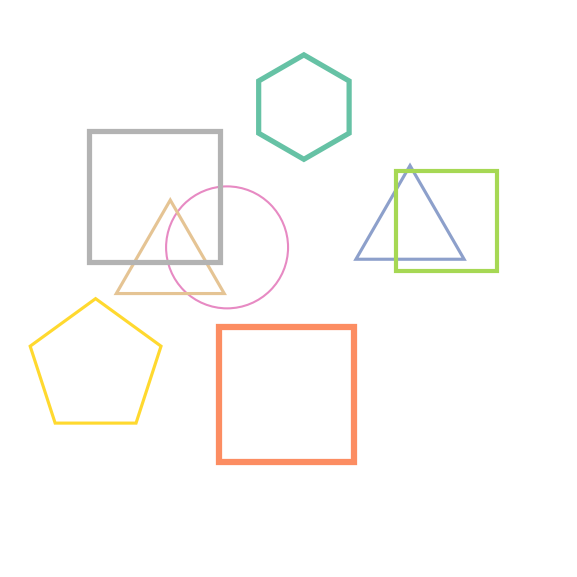[{"shape": "hexagon", "thickness": 2.5, "radius": 0.45, "center": [0.526, 0.814]}, {"shape": "square", "thickness": 3, "radius": 0.58, "center": [0.496, 0.316]}, {"shape": "triangle", "thickness": 1.5, "radius": 0.54, "center": [0.71, 0.604]}, {"shape": "circle", "thickness": 1, "radius": 0.53, "center": [0.393, 0.571]}, {"shape": "square", "thickness": 2, "radius": 0.44, "center": [0.774, 0.616]}, {"shape": "pentagon", "thickness": 1.5, "radius": 0.6, "center": [0.166, 0.363]}, {"shape": "triangle", "thickness": 1.5, "radius": 0.54, "center": [0.295, 0.545]}, {"shape": "square", "thickness": 2.5, "radius": 0.57, "center": [0.267, 0.659]}]